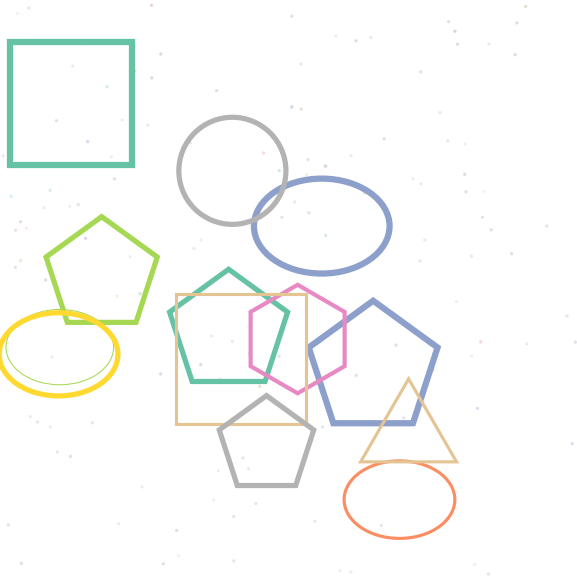[{"shape": "square", "thickness": 3, "radius": 0.53, "center": [0.123, 0.82]}, {"shape": "pentagon", "thickness": 2.5, "radius": 0.54, "center": [0.396, 0.425]}, {"shape": "oval", "thickness": 1.5, "radius": 0.48, "center": [0.692, 0.134]}, {"shape": "pentagon", "thickness": 3, "radius": 0.59, "center": [0.646, 0.361]}, {"shape": "oval", "thickness": 3, "radius": 0.59, "center": [0.557, 0.608]}, {"shape": "hexagon", "thickness": 2, "radius": 0.47, "center": [0.515, 0.412]}, {"shape": "pentagon", "thickness": 2.5, "radius": 0.51, "center": [0.176, 0.523]}, {"shape": "oval", "thickness": 0.5, "radius": 0.47, "center": [0.104, 0.398]}, {"shape": "oval", "thickness": 2.5, "radius": 0.51, "center": [0.101, 0.386]}, {"shape": "triangle", "thickness": 1.5, "radius": 0.48, "center": [0.708, 0.247]}, {"shape": "square", "thickness": 1.5, "radius": 0.56, "center": [0.417, 0.377]}, {"shape": "circle", "thickness": 2.5, "radius": 0.46, "center": [0.402, 0.703]}, {"shape": "pentagon", "thickness": 2.5, "radius": 0.43, "center": [0.461, 0.228]}]